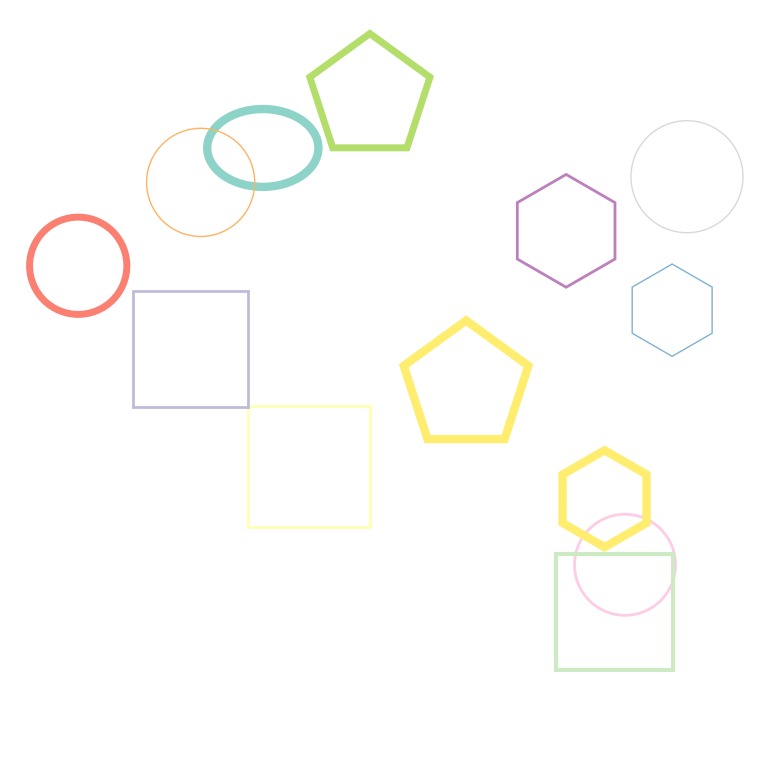[{"shape": "oval", "thickness": 3, "radius": 0.36, "center": [0.341, 0.808]}, {"shape": "square", "thickness": 1, "radius": 0.39, "center": [0.401, 0.394]}, {"shape": "square", "thickness": 1, "radius": 0.37, "center": [0.248, 0.547]}, {"shape": "circle", "thickness": 2.5, "radius": 0.32, "center": [0.102, 0.655]}, {"shape": "hexagon", "thickness": 0.5, "radius": 0.3, "center": [0.873, 0.597]}, {"shape": "circle", "thickness": 0.5, "radius": 0.35, "center": [0.261, 0.763]}, {"shape": "pentagon", "thickness": 2.5, "radius": 0.41, "center": [0.48, 0.874]}, {"shape": "circle", "thickness": 1, "radius": 0.33, "center": [0.812, 0.266]}, {"shape": "circle", "thickness": 0.5, "radius": 0.36, "center": [0.892, 0.771]}, {"shape": "hexagon", "thickness": 1, "radius": 0.37, "center": [0.735, 0.7]}, {"shape": "square", "thickness": 1.5, "radius": 0.38, "center": [0.798, 0.205]}, {"shape": "hexagon", "thickness": 3, "radius": 0.31, "center": [0.785, 0.352]}, {"shape": "pentagon", "thickness": 3, "radius": 0.43, "center": [0.605, 0.499]}]